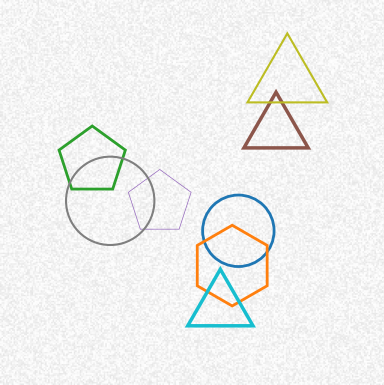[{"shape": "circle", "thickness": 2, "radius": 0.46, "center": [0.619, 0.401]}, {"shape": "hexagon", "thickness": 2, "radius": 0.52, "center": [0.603, 0.31]}, {"shape": "pentagon", "thickness": 2, "radius": 0.45, "center": [0.24, 0.582]}, {"shape": "pentagon", "thickness": 0.5, "radius": 0.43, "center": [0.415, 0.474]}, {"shape": "triangle", "thickness": 2.5, "radius": 0.48, "center": [0.717, 0.664]}, {"shape": "circle", "thickness": 1.5, "radius": 0.57, "center": [0.286, 0.478]}, {"shape": "triangle", "thickness": 1.5, "radius": 0.6, "center": [0.746, 0.794]}, {"shape": "triangle", "thickness": 2.5, "radius": 0.49, "center": [0.572, 0.203]}]